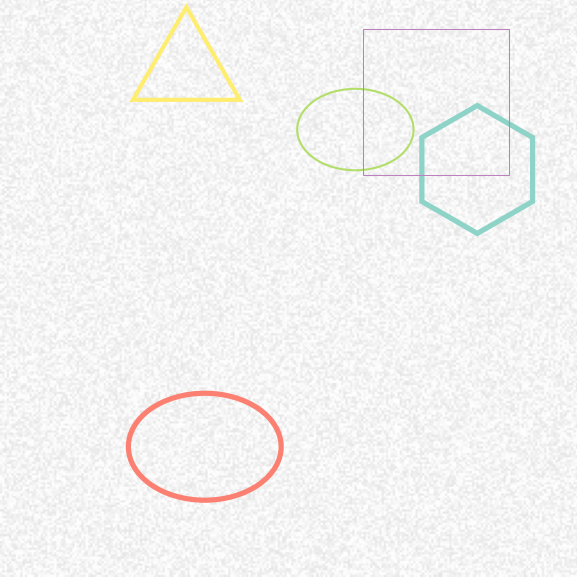[{"shape": "hexagon", "thickness": 2.5, "radius": 0.55, "center": [0.826, 0.706]}, {"shape": "oval", "thickness": 2.5, "radius": 0.66, "center": [0.355, 0.226]}, {"shape": "oval", "thickness": 1, "radius": 0.5, "center": [0.615, 0.775]}, {"shape": "square", "thickness": 0.5, "radius": 0.63, "center": [0.755, 0.823]}, {"shape": "triangle", "thickness": 2, "radius": 0.53, "center": [0.323, 0.88]}]